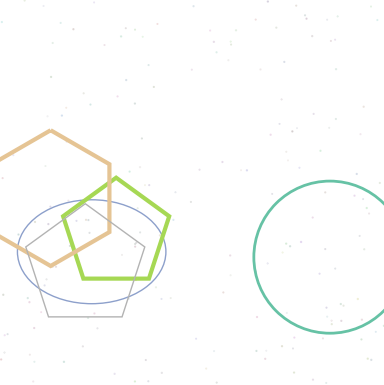[{"shape": "circle", "thickness": 2, "radius": 0.99, "center": [0.857, 0.332]}, {"shape": "oval", "thickness": 1, "radius": 0.96, "center": [0.238, 0.346]}, {"shape": "pentagon", "thickness": 3, "radius": 0.72, "center": [0.302, 0.394]}, {"shape": "hexagon", "thickness": 3, "radius": 0.88, "center": [0.132, 0.485]}, {"shape": "pentagon", "thickness": 1, "radius": 0.81, "center": [0.222, 0.308]}]